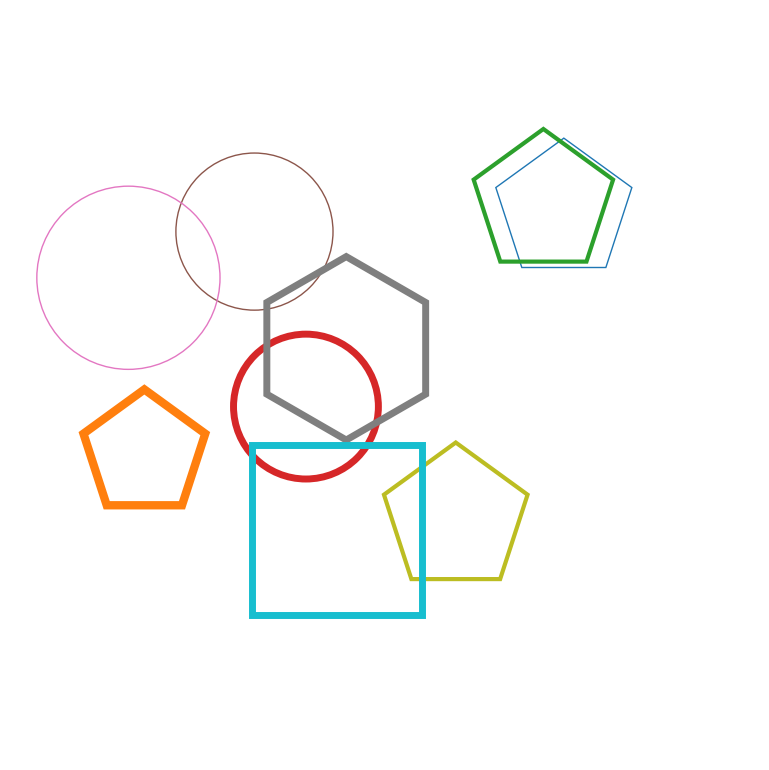[{"shape": "pentagon", "thickness": 0.5, "radius": 0.46, "center": [0.732, 0.728]}, {"shape": "pentagon", "thickness": 3, "radius": 0.42, "center": [0.187, 0.411]}, {"shape": "pentagon", "thickness": 1.5, "radius": 0.48, "center": [0.706, 0.737]}, {"shape": "circle", "thickness": 2.5, "radius": 0.47, "center": [0.397, 0.472]}, {"shape": "circle", "thickness": 0.5, "radius": 0.51, "center": [0.33, 0.699]}, {"shape": "circle", "thickness": 0.5, "radius": 0.59, "center": [0.167, 0.639]}, {"shape": "hexagon", "thickness": 2.5, "radius": 0.6, "center": [0.45, 0.548]}, {"shape": "pentagon", "thickness": 1.5, "radius": 0.49, "center": [0.592, 0.327]}, {"shape": "square", "thickness": 2.5, "radius": 0.55, "center": [0.438, 0.311]}]